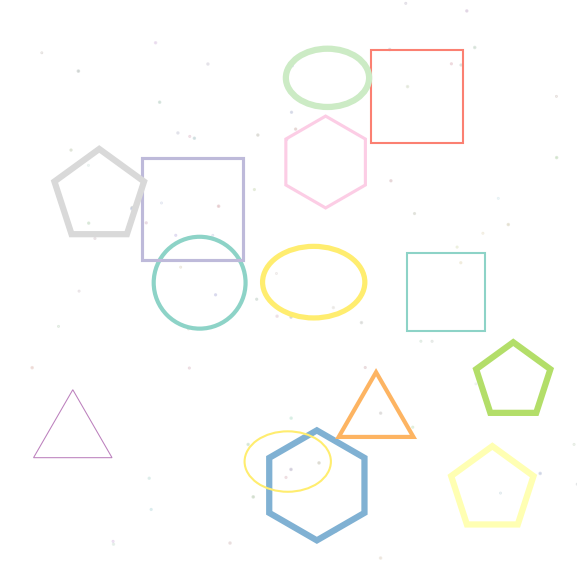[{"shape": "circle", "thickness": 2, "radius": 0.4, "center": [0.346, 0.51]}, {"shape": "square", "thickness": 1, "radius": 0.34, "center": [0.772, 0.494]}, {"shape": "pentagon", "thickness": 3, "radius": 0.37, "center": [0.853, 0.152]}, {"shape": "square", "thickness": 1.5, "radius": 0.44, "center": [0.333, 0.638]}, {"shape": "square", "thickness": 1, "radius": 0.4, "center": [0.722, 0.832]}, {"shape": "hexagon", "thickness": 3, "radius": 0.48, "center": [0.549, 0.159]}, {"shape": "triangle", "thickness": 2, "radius": 0.37, "center": [0.651, 0.28]}, {"shape": "pentagon", "thickness": 3, "radius": 0.34, "center": [0.889, 0.339]}, {"shape": "hexagon", "thickness": 1.5, "radius": 0.4, "center": [0.564, 0.719]}, {"shape": "pentagon", "thickness": 3, "radius": 0.41, "center": [0.172, 0.66]}, {"shape": "triangle", "thickness": 0.5, "radius": 0.39, "center": [0.126, 0.246]}, {"shape": "oval", "thickness": 3, "radius": 0.36, "center": [0.567, 0.864]}, {"shape": "oval", "thickness": 1, "radius": 0.37, "center": [0.498, 0.2]}, {"shape": "oval", "thickness": 2.5, "radius": 0.44, "center": [0.543, 0.511]}]